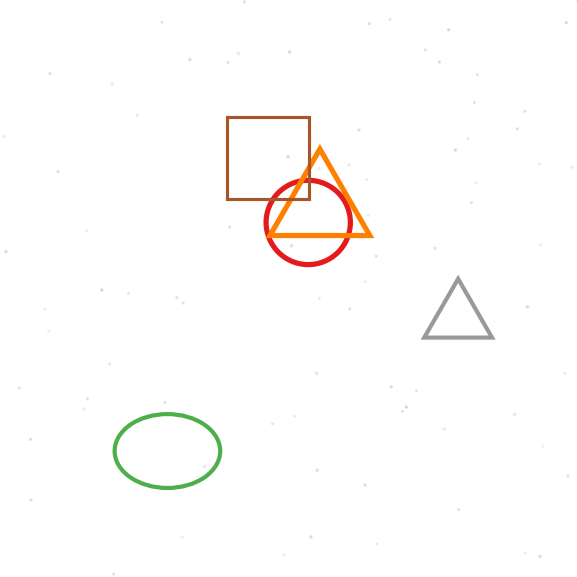[{"shape": "circle", "thickness": 2.5, "radius": 0.36, "center": [0.534, 0.614]}, {"shape": "oval", "thickness": 2, "radius": 0.46, "center": [0.29, 0.218]}, {"shape": "triangle", "thickness": 2.5, "radius": 0.5, "center": [0.554, 0.641]}, {"shape": "square", "thickness": 1.5, "radius": 0.35, "center": [0.464, 0.726]}, {"shape": "triangle", "thickness": 2, "radius": 0.34, "center": [0.793, 0.448]}]